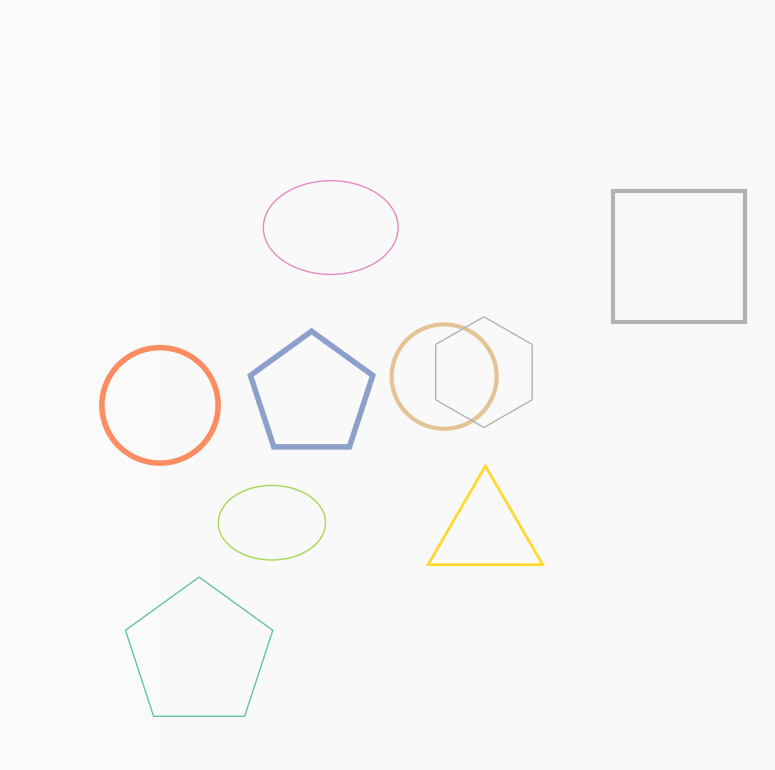[{"shape": "pentagon", "thickness": 0.5, "radius": 0.5, "center": [0.257, 0.151]}, {"shape": "circle", "thickness": 2, "radius": 0.37, "center": [0.206, 0.474]}, {"shape": "pentagon", "thickness": 2, "radius": 0.42, "center": [0.402, 0.487]}, {"shape": "oval", "thickness": 0.5, "radius": 0.43, "center": [0.427, 0.704]}, {"shape": "oval", "thickness": 0.5, "radius": 0.35, "center": [0.351, 0.321]}, {"shape": "triangle", "thickness": 1, "radius": 0.43, "center": [0.626, 0.309]}, {"shape": "circle", "thickness": 1.5, "radius": 0.34, "center": [0.573, 0.511]}, {"shape": "square", "thickness": 1.5, "radius": 0.43, "center": [0.876, 0.667]}, {"shape": "hexagon", "thickness": 0.5, "radius": 0.36, "center": [0.624, 0.517]}]